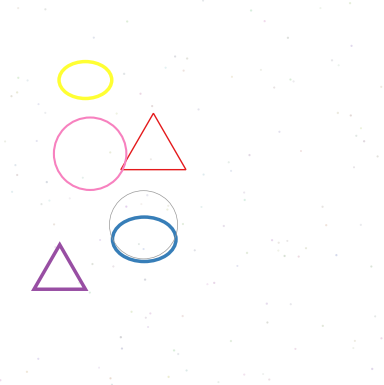[{"shape": "triangle", "thickness": 1, "radius": 0.49, "center": [0.398, 0.608]}, {"shape": "oval", "thickness": 2.5, "radius": 0.41, "center": [0.375, 0.378]}, {"shape": "triangle", "thickness": 2.5, "radius": 0.39, "center": [0.155, 0.287]}, {"shape": "oval", "thickness": 2.5, "radius": 0.34, "center": [0.222, 0.792]}, {"shape": "circle", "thickness": 1.5, "radius": 0.47, "center": [0.234, 0.601]}, {"shape": "circle", "thickness": 0.5, "radius": 0.44, "center": [0.373, 0.416]}]